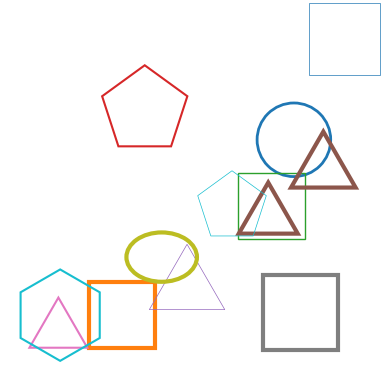[{"shape": "square", "thickness": 0.5, "radius": 0.47, "center": [0.895, 0.899]}, {"shape": "circle", "thickness": 2, "radius": 0.48, "center": [0.763, 0.637]}, {"shape": "square", "thickness": 3, "radius": 0.43, "center": [0.317, 0.182]}, {"shape": "square", "thickness": 1, "radius": 0.43, "center": [0.705, 0.465]}, {"shape": "pentagon", "thickness": 1.5, "radius": 0.58, "center": [0.376, 0.714]}, {"shape": "triangle", "thickness": 0.5, "radius": 0.57, "center": [0.486, 0.252]}, {"shape": "triangle", "thickness": 3, "radius": 0.48, "center": [0.84, 0.561]}, {"shape": "triangle", "thickness": 3, "radius": 0.44, "center": [0.697, 0.437]}, {"shape": "triangle", "thickness": 1.5, "radius": 0.43, "center": [0.152, 0.14]}, {"shape": "square", "thickness": 3, "radius": 0.49, "center": [0.78, 0.188]}, {"shape": "oval", "thickness": 3, "radius": 0.46, "center": [0.42, 0.332]}, {"shape": "pentagon", "thickness": 0.5, "radius": 0.47, "center": [0.603, 0.463]}, {"shape": "hexagon", "thickness": 1.5, "radius": 0.59, "center": [0.156, 0.181]}]